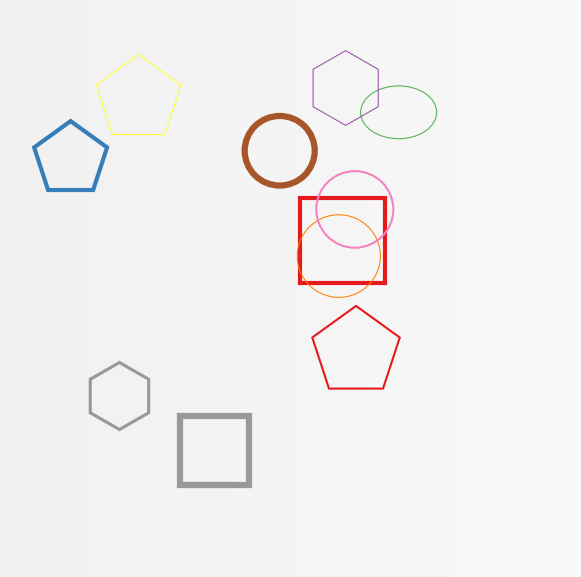[{"shape": "pentagon", "thickness": 1, "radius": 0.4, "center": [0.613, 0.39]}, {"shape": "square", "thickness": 2, "radius": 0.37, "center": [0.59, 0.583]}, {"shape": "pentagon", "thickness": 2, "radius": 0.33, "center": [0.121, 0.723]}, {"shape": "oval", "thickness": 0.5, "radius": 0.33, "center": [0.686, 0.805]}, {"shape": "hexagon", "thickness": 0.5, "radius": 0.32, "center": [0.595, 0.847]}, {"shape": "circle", "thickness": 0.5, "radius": 0.36, "center": [0.583, 0.556]}, {"shape": "pentagon", "thickness": 0.5, "radius": 0.38, "center": [0.239, 0.828]}, {"shape": "circle", "thickness": 3, "radius": 0.3, "center": [0.481, 0.738]}, {"shape": "circle", "thickness": 1, "radius": 0.33, "center": [0.61, 0.637]}, {"shape": "square", "thickness": 3, "radius": 0.3, "center": [0.369, 0.219]}, {"shape": "hexagon", "thickness": 1.5, "radius": 0.29, "center": [0.206, 0.313]}]